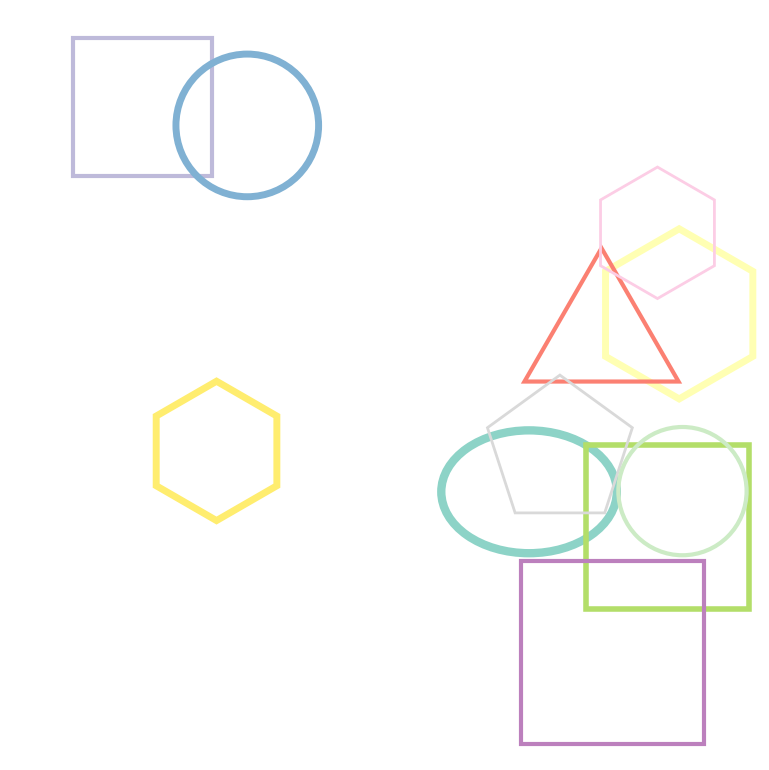[{"shape": "oval", "thickness": 3, "radius": 0.57, "center": [0.687, 0.361]}, {"shape": "hexagon", "thickness": 2.5, "radius": 0.55, "center": [0.882, 0.592]}, {"shape": "square", "thickness": 1.5, "radius": 0.45, "center": [0.185, 0.861]}, {"shape": "triangle", "thickness": 1.5, "radius": 0.58, "center": [0.781, 0.562]}, {"shape": "circle", "thickness": 2.5, "radius": 0.46, "center": [0.321, 0.837]}, {"shape": "square", "thickness": 2, "radius": 0.53, "center": [0.867, 0.315]}, {"shape": "hexagon", "thickness": 1, "radius": 0.43, "center": [0.854, 0.698]}, {"shape": "pentagon", "thickness": 1, "radius": 0.49, "center": [0.727, 0.414]}, {"shape": "square", "thickness": 1.5, "radius": 0.6, "center": [0.796, 0.153]}, {"shape": "circle", "thickness": 1.5, "radius": 0.42, "center": [0.886, 0.362]}, {"shape": "hexagon", "thickness": 2.5, "radius": 0.45, "center": [0.281, 0.414]}]